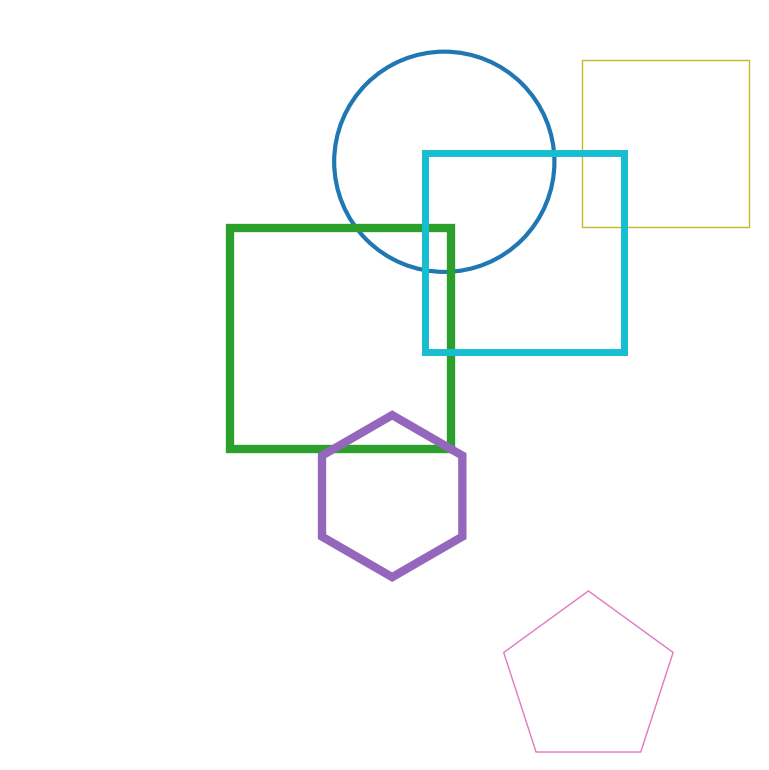[{"shape": "circle", "thickness": 1.5, "radius": 0.72, "center": [0.577, 0.79]}, {"shape": "square", "thickness": 3, "radius": 0.72, "center": [0.443, 0.56]}, {"shape": "hexagon", "thickness": 3, "radius": 0.53, "center": [0.509, 0.356]}, {"shape": "pentagon", "thickness": 0.5, "radius": 0.58, "center": [0.764, 0.117]}, {"shape": "square", "thickness": 0.5, "radius": 0.54, "center": [0.864, 0.814]}, {"shape": "square", "thickness": 2.5, "radius": 0.65, "center": [0.681, 0.672]}]